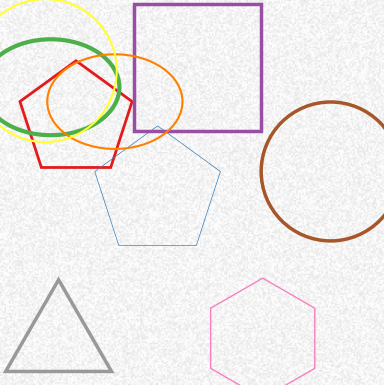[{"shape": "pentagon", "thickness": 2, "radius": 0.77, "center": [0.198, 0.689]}, {"shape": "pentagon", "thickness": 0.5, "radius": 0.86, "center": [0.409, 0.502]}, {"shape": "oval", "thickness": 3, "radius": 0.89, "center": [0.132, 0.773]}, {"shape": "square", "thickness": 2.5, "radius": 0.82, "center": [0.512, 0.825]}, {"shape": "oval", "thickness": 1.5, "radius": 0.88, "center": [0.298, 0.736]}, {"shape": "circle", "thickness": 1.5, "radius": 0.93, "center": [0.118, 0.817]}, {"shape": "circle", "thickness": 2.5, "radius": 0.9, "center": [0.859, 0.555]}, {"shape": "hexagon", "thickness": 1, "radius": 0.78, "center": [0.682, 0.121]}, {"shape": "triangle", "thickness": 2.5, "radius": 0.79, "center": [0.152, 0.115]}]